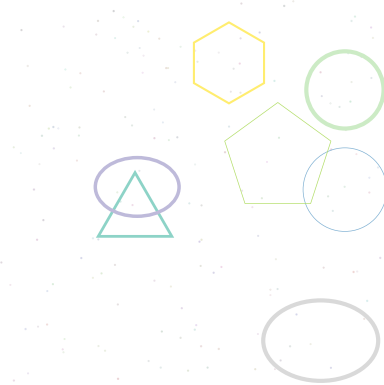[{"shape": "triangle", "thickness": 2, "radius": 0.55, "center": [0.351, 0.441]}, {"shape": "oval", "thickness": 2.5, "radius": 0.54, "center": [0.356, 0.514]}, {"shape": "circle", "thickness": 0.5, "radius": 0.54, "center": [0.896, 0.507]}, {"shape": "pentagon", "thickness": 0.5, "radius": 0.73, "center": [0.722, 0.589]}, {"shape": "oval", "thickness": 3, "radius": 0.75, "center": [0.833, 0.115]}, {"shape": "circle", "thickness": 3, "radius": 0.5, "center": [0.896, 0.766]}, {"shape": "hexagon", "thickness": 1.5, "radius": 0.53, "center": [0.595, 0.837]}]